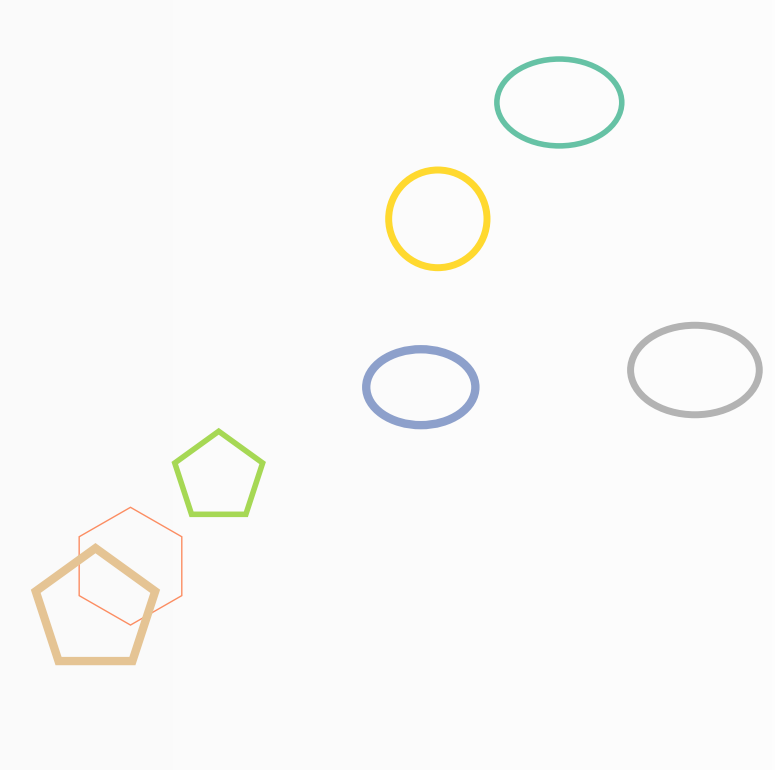[{"shape": "oval", "thickness": 2, "radius": 0.4, "center": [0.722, 0.867]}, {"shape": "hexagon", "thickness": 0.5, "radius": 0.38, "center": [0.168, 0.265]}, {"shape": "oval", "thickness": 3, "radius": 0.35, "center": [0.543, 0.497]}, {"shape": "pentagon", "thickness": 2, "radius": 0.3, "center": [0.282, 0.38]}, {"shape": "circle", "thickness": 2.5, "radius": 0.32, "center": [0.565, 0.716]}, {"shape": "pentagon", "thickness": 3, "radius": 0.41, "center": [0.123, 0.207]}, {"shape": "oval", "thickness": 2.5, "radius": 0.42, "center": [0.897, 0.519]}]